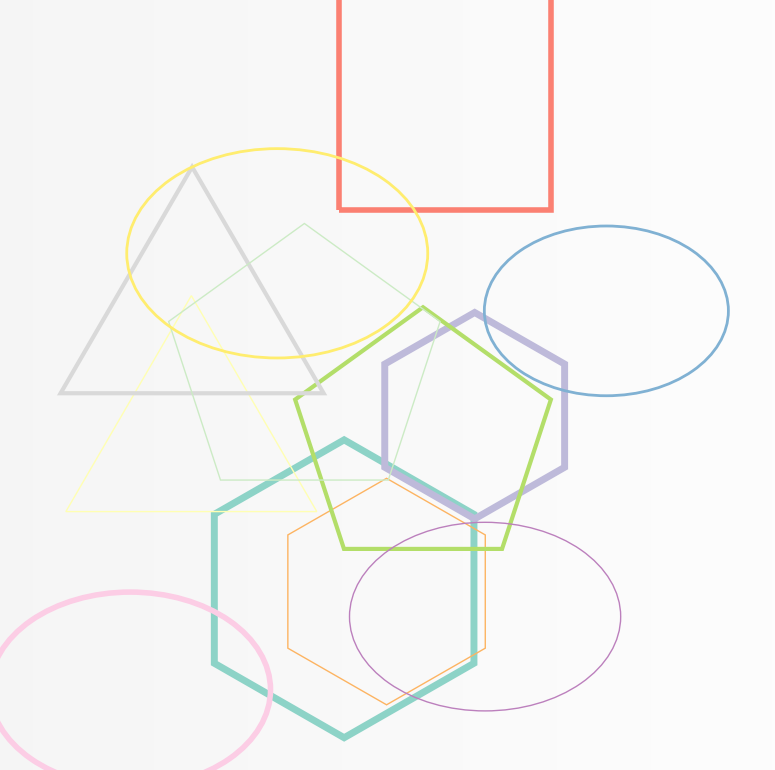[{"shape": "hexagon", "thickness": 2.5, "radius": 0.97, "center": [0.444, 0.235]}, {"shape": "triangle", "thickness": 0.5, "radius": 0.93, "center": [0.247, 0.429]}, {"shape": "hexagon", "thickness": 2.5, "radius": 0.67, "center": [0.613, 0.46]}, {"shape": "square", "thickness": 2, "radius": 0.69, "center": [0.574, 0.865]}, {"shape": "oval", "thickness": 1, "radius": 0.79, "center": [0.782, 0.596]}, {"shape": "hexagon", "thickness": 0.5, "radius": 0.74, "center": [0.499, 0.232]}, {"shape": "pentagon", "thickness": 1.5, "radius": 0.87, "center": [0.546, 0.427]}, {"shape": "oval", "thickness": 2, "radius": 0.91, "center": [0.168, 0.104]}, {"shape": "triangle", "thickness": 1.5, "radius": 0.98, "center": [0.248, 0.587]}, {"shape": "oval", "thickness": 0.5, "radius": 0.87, "center": [0.626, 0.199]}, {"shape": "pentagon", "thickness": 0.5, "radius": 0.92, "center": [0.393, 0.526]}, {"shape": "oval", "thickness": 1, "radius": 0.97, "center": [0.358, 0.671]}]